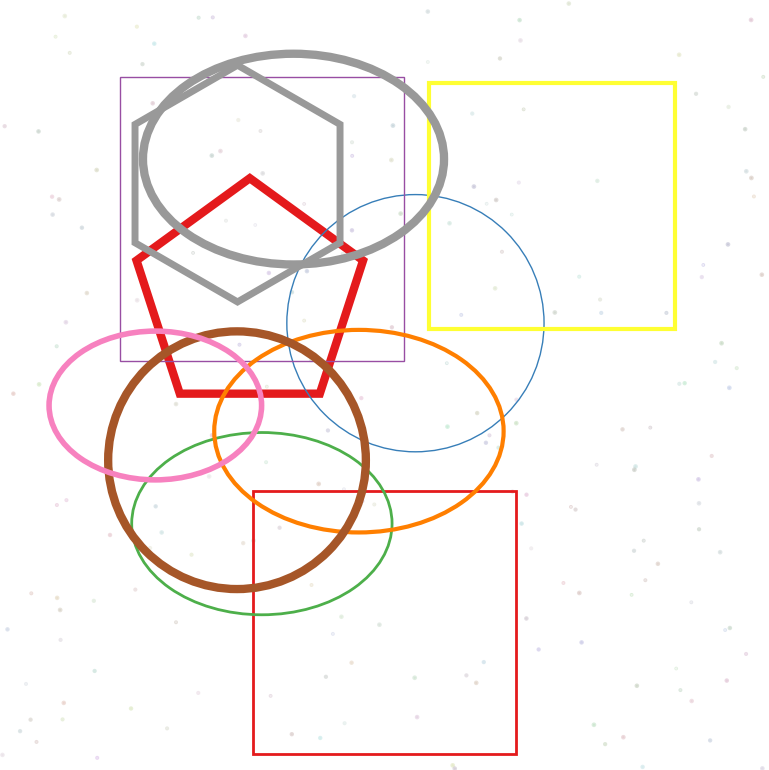[{"shape": "square", "thickness": 1, "radius": 0.85, "center": [0.5, 0.192]}, {"shape": "pentagon", "thickness": 3, "radius": 0.77, "center": [0.324, 0.614]}, {"shape": "circle", "thickness": 0.5, "radius": 0.84, "center": [0.54, 0.58]}, {"shape": "oval", "thickness": 1, "radius": 0.85, "center": [0.34, 0.32]}, {"shape": "square", "thickness": 0.5, "radius": 0.92, "center": [0.34, 0.716]}, {"shape": "oval", "thickness": 1.5, "radius": 0.94, "center": [0.466, 0.44]}, {"shape": "square", "thickness": 1.5, "radius": 0.8, "center": [0.717, 0.733]}, {"shape": "circle", "thickness": 3, "radius": 0.84, "center": [0.308, 0.402]}, {"shape": "oval", "thickness": 2, "radius": 0.69, "center": [0.202, 0.473]}, {"shape": "oval", "thickness": 3, "radius": 0.98, "center": [0.381, 0.793]}, {"shape": "hexagon", "thickness": 2.5, "radius": 0.77, "center": [0.308, 0.762]}]